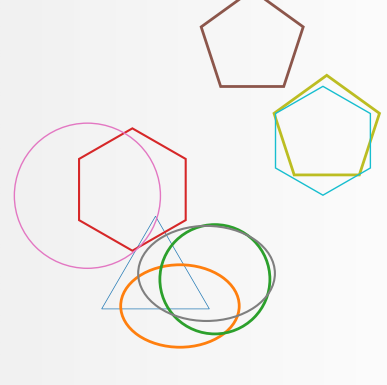[{"shape": "triangle", "thickness": 0.5, "radius": 0.8, "center": [0.401, 0.278]}, {"shape": "oval", "thickness": 2, "radius": 0.76, "center": [0.464, 0.205]}, {"shape": "circle", "thickness": 2, "radius": 0.71, "center": [0.555, 0.275]}, {"shape": "hexagon", "thickness": 1.5, "radius": 0.79, "center": [0.342, 0.508]}, {"shape": "pentagon", "thickness": 2, "radius": 0.69, "center": [0.651, 0.887]}, {"shape": "circle", "thickness": 1, "radius": 0.94, "center": [0.226, 0.492]}, {"shape": "oval", "thickness": 1.5, "radius": 0.88, "center": [0.533, 0.29]}, {"shape": "pentagon", "thickness": 2, "radius": 0.72, "center": [0.843, 0.661]}, {"shape": "hexagon", "thickness": 1, "radius": 0.71, "center": [0.833, 0.634]}]